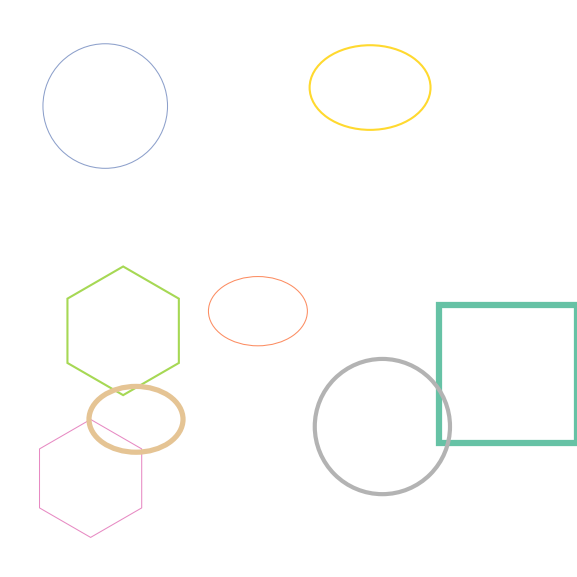[{"shape": "square", "thickness": 3, "radius": 0.6, "center": [0.879, 0.352]}, {"shape": "oval", "thickness": 0.5, "radius": 0.43, "center": [0.447, 0.46]}, {"shape": "circle", "thickness": 0.5, "radius": 0.54, "center": [0.182, 0.816]}, {"shape": "hexagon", "thickness": 0.5, "radius": 0.51, "center": [0.157, 0.171]}, {"shape": "hexagon", "thickness": 1, "radius": 0.56, "center": [0.213, 0.426]}, {"shape": "oval", "thickness": 1, "radius": 0.52, "center": [0.641, 0.848]}, {"shape": "oval", "thickness": 2.5, "radius": 0.41, "center": [0.236, 0.273]}, {"shape": "circle", "thickness": 2, "radius": 0.59, "center": [0.662, 0.261]}]